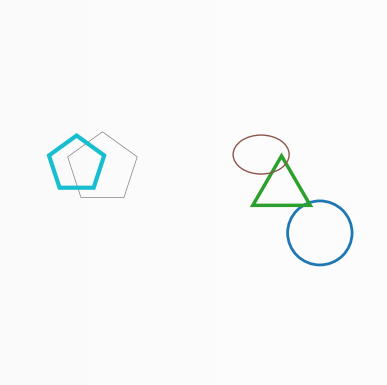[{"shape": "circle", "thickness": 2, "radius": 0.42, "center": [0.825, 0.395]}, {"shape": "triangle", "thickness": 2.5, "radius": 0.43, "center": [0.727, 0.509]}, {"shape": "oval", "thickness": 1, "radius": 0.36, "center": [0.674, 0.599]}, {"shape": "pentagon", "thickness": 0.5, "radius": 0.47, "center": [0.264, 0.563]}, {"shape": "pentagon", "thickness": 3, "radius": 0.37, "center": [0.198, 0.573]}]